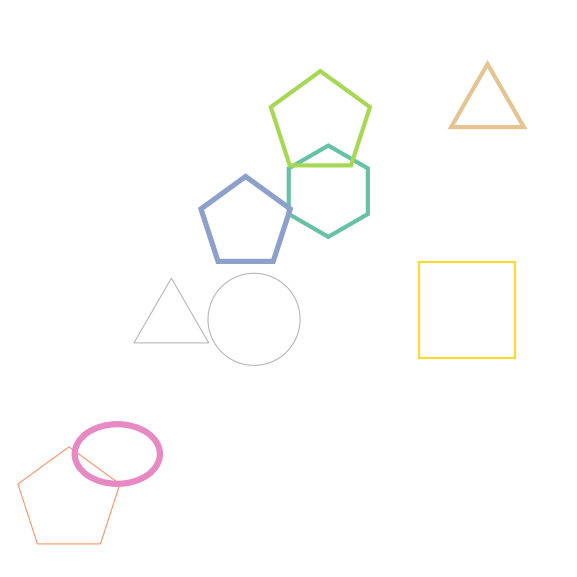[{"shape": "hexagon", "thickness": 2, "radius": 0.4, "center": [0.568, 0.668]}, {"shape": "pentagon", "thickness": 0.5, "radius": 0.46, "center": [0.119, 0.132]}, {"shape": "pentagon", "thickness": 2.5, "radius": 0.41, "center": [0.425, 0.612]}, {"shape": "oval", "thickness": 3, "radius": 0.37, "center": [0.203, 0.213]}, {"shape": "pentagon", "thickness": 2, "radius": 0.45, "center": [0.555, 0.786]}, {"shape": "square", "thickness": 1, "radius": 0.41, "center": [0.808, 0.462]}, {"shape": "triangle", "thickness": 2, "radius": 0.36, "center": [0.844, 0.815]}, {"shape": "triangle", "thickness": 0.5, "radius": 0.37, "center": [0.297, 0.443]}, {"shape": "circle", "thickness": 0.5, "radius": 0.4, "center": [0.44, 0.446]}]